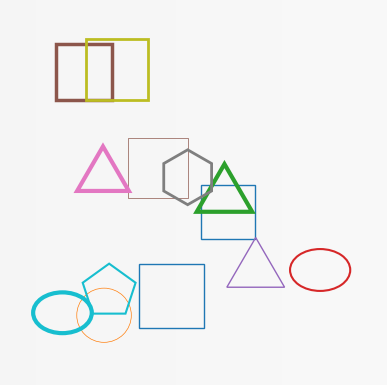[{"shape": "square", "thickness": 1, "radius": 0.42, "center": [0.444, 0.231]}, {"shape": "square", "thickness": 1, "radius": 0.35, "center": [0.589, 0.45]}, {"shape": "circle", "thickness": 0.5, "radius": 0.35, "center": [0.268, 0.181]}, {"shape": "triangle", "thickness": 3, "radius": 0.41, "center": [0.579, 0.491]}, {"shape": "oval", "thickness": 1.5, "radius": 0.39, "center": [0.826, 0.299]}, {"shape": "triangle", "thickness": 1, "radius": 0.43, "center": [0.66, 0.297]}, {"shape": "square", "thickness": 0.5, "radius": 0.39, "center": [0.407, 0.564]}, {"shape": "square", "thickness": 2.5, "radius": 0.37, "center": [0.217, 0.814]}, {"shape": "triangle", "thickness": 3, "radius": 0.38, "center": [0.266, 0.543]}, {"shape": "hexagon", "thickness": 2, "radius": 0.36, "center": [0.484, 0.54]}, {"shape": "square", "thickness": 2, "radius": 0.4, "center": [0.301, 0.82]}, {"shape": "pentagon", "thickness": 1.5, "radius": 0.36, "center": [0.282, 0.243]}, {"shape": "oval", "thickness": 3, "radius": 0.38, "center": [0.161, 0.188]}]